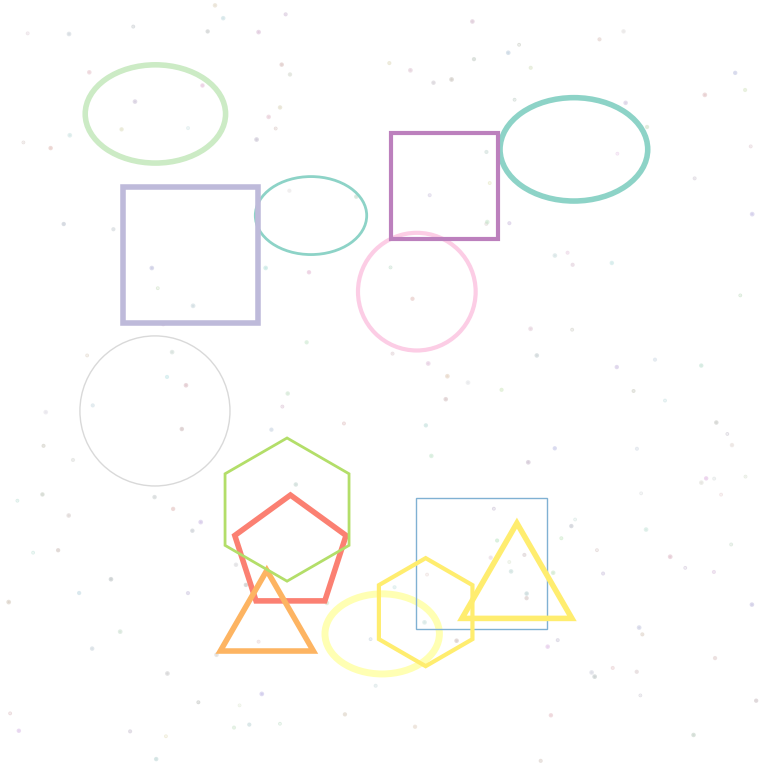[{"shape": "oval", "thickness": 1, "radius": 0.36, "center": [0.404, 0.72]}, {"shape": "oval", "thickness": 2, "radius": 0.48, "center": [0.745, 0.806]}, {"shape": "oval", "thickness": 2.5, "radius": 0.37, "center": [0.496, 0.177]}, {"shape": "square", "thickness": 2, "radius": 0.44, "center": [0.248, 0.669]}, {"shape": "pentagon", "thickness": 2, "radius": 0.38, "center": [0.377, 0.281]}, {"shape": "square", "thickness": 0.5, "radius": 0.43, "center": [0.625, 0.268]}, {"shape": "triangle", "thickness": 2, "radius": 0.35, "center": [0.347, 0.189]}, {"shape": "hexagon", "thickness": 1, "radius": 0.46, "center": [0.373, 0.338]}, {"shape": "circle", "thickness": 1.5, "radius": 0.38, "center": [0.541, 0.621]}, {"shape": "circle", "thickness": 0.5, "radius": 0.49, "center": [0.201, 0.466]}, {"shape": "square", "thickness": 1.5, "radius": 0.35, "center": [0.578, 0.758]}, {"shape": "oval", "thickness": 2, "radius": 0.46, "center": [0.202, 0.852]}, {"shape": "hexagon", "thickness": 1.5, "radius": 0.35, "center": [0.553, 0.205]}, {"shape": "triangle", "thickness": 2, "radius": 0.41, "center": [0.671, 0.238]}]